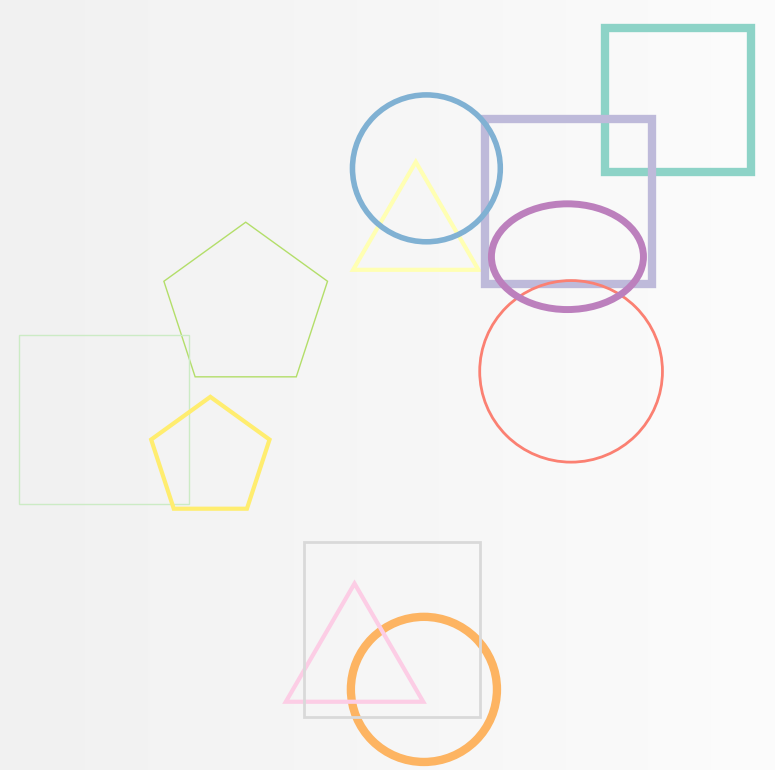[{"shape": "square", "thickness": 3, "radius": 0.47, "center": [0.875, 0.87]}, {"shape": "triangle", "thickness": 1.5, "radius": 0.47, "center": [0.536, 0.696]}, {"shape": "square", "thickness": 3, "radius": 0.54, "center": [0.733, 0.738]}, {"shape": "circle", "thickness": 1, "radius": 0.59, "center": [0.737, 0.518]}, {"shape": "circle", "thickness": 2, "radius": 0.48, "center": [0.55, 0.781]}, {"shape": "circle", "thickness": 3, "radius": 0.47, "center": [0.547, 0.105]}, {"shape": "pentagon", "thickness": 0.5, "radius": 0.56, "center": [0.317, 0.6]}, {"shape": "triangle", "thickness": 1.5, "radius": 0.51, "center": [0.457, 0.14]}, {"shape": "square", "thickness": 1, "radius": 0.57, "center": [0.506, 0.182]}, {"shape": "oval", "thickness": 2.5, "radius": 0.49, "center": [0.732, 0.667]}, {"shape": "square", "thickness": 0.5, "radius": 0.55, "center": [0.134, 0.455]}, {"shape": "pentagon", "thickness": 1.5, "radius": 0.4, "center": [0.271, 0.404]}]